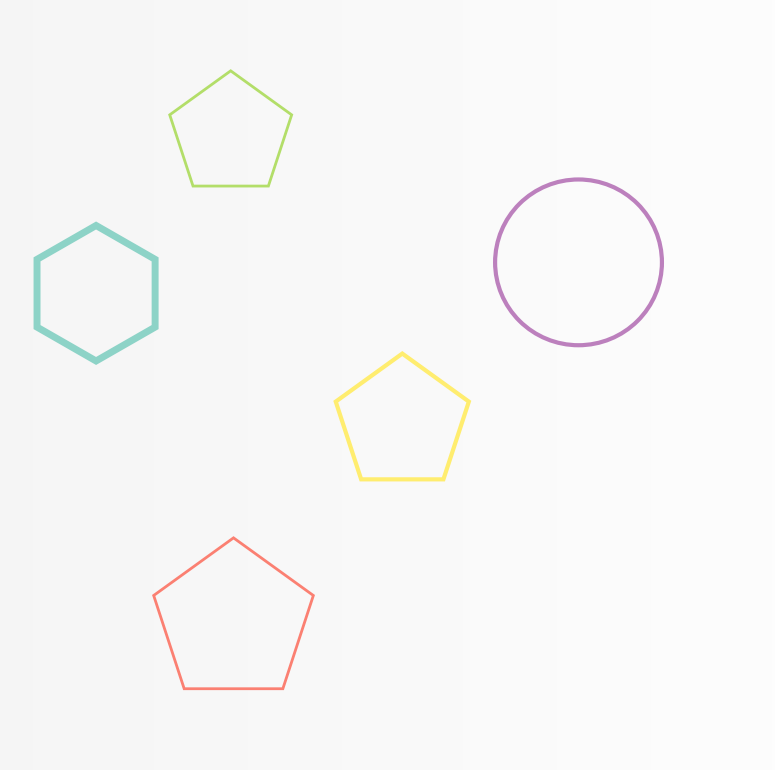[{"shape": "hexagon", "thickness": 2.5, "radius": 0.44, "center": [0.124, 0.619]}, {"shape": "pentagon", "thickness": 1, "radius": 0.54, "center": [0.301, 0.193]}, {"shape": "pentagon", "thickness": 1, "radius": 0.41, "center": [0.298, 0.825]}, {"shape": "circle", "thickness": 1.5, "radius": 0.54, "center": [0.746, 0.659]}, {"shape": "pentagon", "thickness": 1.5, "radius": 0.45, "center": [0.519, 0.451]}]